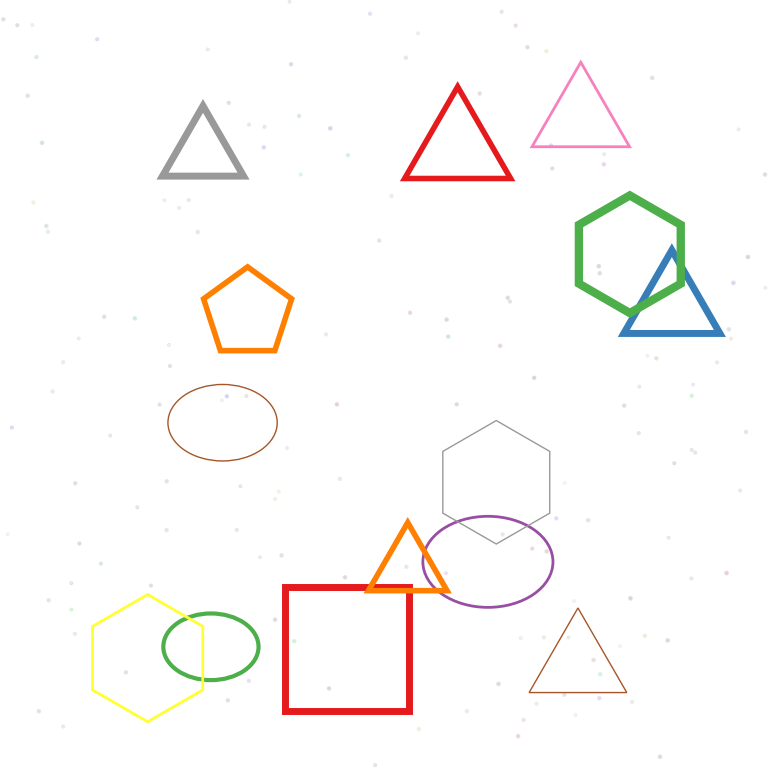[{"shape": "square", "thickness": 2.5, "radius": 0.4, "center": [0.45, 0.157]}, {"shape": "triangle", "thickness": 2, "radius": 0.4, "center": [0.594, 0.808]}, {"shape": "triangle", "thickness": 2.5, "radius": 0.36, "center": [0.873, 0.603]}, {"shape": "hexagon", "thickness": 3, "radius": 0.38, "center": [0.818, 0.67]}, {"shape": "oval", "thickness": 1.5, "radius": 0.31, "center": [0.274, 0.16]}, {"shape": "oval", "thickness": 1, "radius": 0.42, "center": [0.634, 0.27]}, {"shape": "triangle", "thickness": 2, "radius": 0.29, "center": [0.53, 0.262]}, {"shape": "pentagon", "thickness": 2, "radius": 0.3, "center": [0.322, 0.593]}, {"shape": "hexagon", "thickness": 1, "radius": 0.41, "center": [0.192, 0.145]}, {"shape": "triangle", "thickness": 0.5, "radius": 0.37, "center": [0.751, 0.137]}, {"shape": "oval", "thickness": 0.5, "radius": 0.35, "center": [0.289, 0.451]}, {"shape": "triangle", "thickness": 1, "radius": 0.37, "center": [0.754, 0.846]}, {"shape": "triangle", "thickness": 2.5, "radius": 0.3, "center": [0.264, 0.802]}, {"shape": "hexagon", "thickness": 0.5, "radius": 0.4, "center": [0.645, 0.374]}]